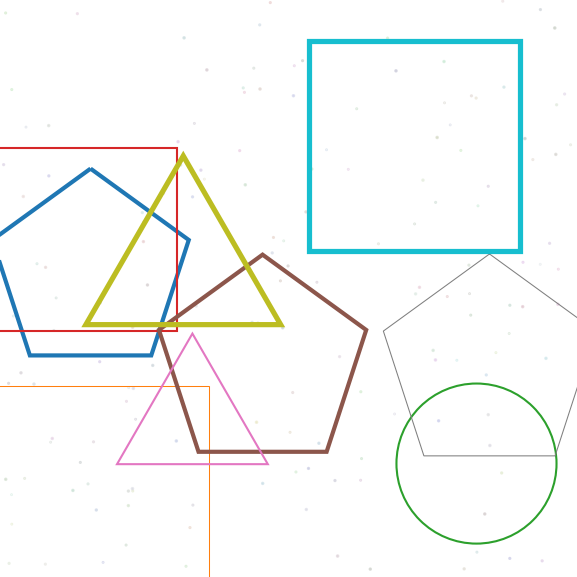[{"shape": "pentagon", "thickness": 2, "radius": 0.89, "center": [0.157, 0.528]}, {"shape": "square", "thickness": 0.5, "radius": 0.98, "center": [0.165, 0.134]}, {"shape": "circle", "thickness": 1, "radius": 0.69, "center": [0.825, 0.196]}, {"shape": "square", "thickness": 1, "radius": 0.79, "center": [0.147, 0.585]}, {"shape": "pentagon", "thickness": 2, "radius": 0.94, "center": [0.455, 0.369]}, {"shape": "triangle", "thickness": 1, "radius": 0.75, "center": [0.333, 0.271]}, {"shape": "pentagon", "thickness": 0.5, "radius": 0.97, "center": [0.848, 0.366]}, {"shape": "triangle", "thickness": 2.5, "radius": 0.97, "center": [0.317, 0.534]}, {"shape": "square", "thickness": 2.5, "radius": 0.91, "center": [0.718, 0.747]}]